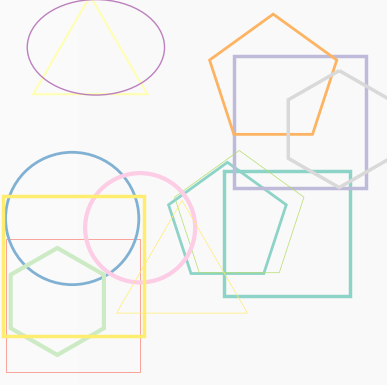[{"shape": "square", "thickness": 2.5, "radius": 0.81, "center": [0.741, 0.394]}, {"shape": "pentagon", "thickness": 2, "radius": 0.8, "center": [0.587, 0.419]}, {"shape": "triangle", "thickness": 1.5, "radius": 0.85, "center": [0.233, 0.84]}, {"shape": "square", "thickness": 2.5, "radius": 0.85, "center": [0.773, 0.683]}, {"shape": "square", "thickness": 0.5, "radius": 0.86, "center": [0.188, 0.206]}, {"shape": "circle", "thickness": 2, "radius": 0.86, "center": [0.186, 0.433]}, {"shape": "pentagon", "thickness": 2, "radius": 0.86, "center": [0.705, 0.791]}, {"shape": "pentagon", "thickness": 0.5, "radius": 0.88, "center": [0.617, 0.434]}, {"shape": "circle", "thickness": 3, "radius": 0.71, "center": [0.362, 0.408]}, {"shape": "hexagon", "thickness": 2.5, "radius": 0.76, "center": [0.875, 0.665]}, {"shape": "oval", "thickness": 1, "radius": 0.89, "center": [0.247, 0.877]}, {"shape": "hexagon", "thickness": 3, "radius": 0.69, "center": [0.148, 0.217]}, {"shape": "square", "thickness": 2.5, "radius": 0.91, "center": [0.191, 0.309]}, {"shape": "triangle", "thickness": 0.5, "radius": 0.98, "center": [0.47, 0.284]}]